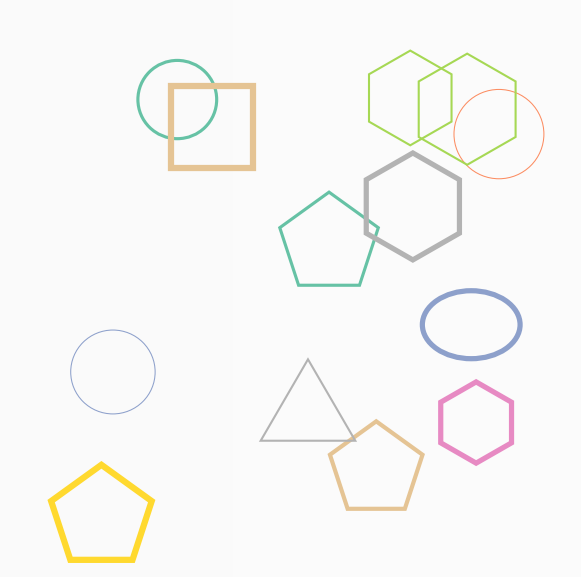[{"shape": "pentagon", "thickness": 1.5, "radius": 0.45, "center": [0.566, 0.577]}, {"shape": "circle", "thickness": 1.5, "radius": 0.34, "center": [0.305, 0.827]}, {"shape": "circle", "thickness": 0.5, "radius": 0.39, "center": [0.858, 0.767]}, {"shape": "circle", "thickness": 0.5, "radius": 0.36, "center": [0.194, 0.355]}, {"shape": "oval", "thickness": 2.5, "radius": 0.42, "center": [0.811, 0.437]}, {"shape": "hexagon", "thickness": 2.5, "radius": 0.35, "center": [0.819, 0.267]}, {"shape": "hexagon", "thickness": 1, "radius": 0.41, "center": [0.706, 0.83]}, {"shape": "hexagon", "thickness": 1, "radius": 0.48, "center": [0.804, 0.81]}, {"shape": "pentagon", "thickness": 3, "radius": 0.45, "center": [0.174, 0.103]}, {"shape": "square", "thickness": 3, "radius": 0.35, "center": [0.365, 0.78]}, {"shape": "pentagon", "thickness": 2, "radius": 0.42, "center": [0.647, 0.186]}, {"shape": "hexagon", "thickness": 2.5, "radius": 0.46, "center": [0.71, 0.642]}, {"shape": "triangle", "thickness": 1, "radius": 0.47, "center": [0.53, 0.283]}]